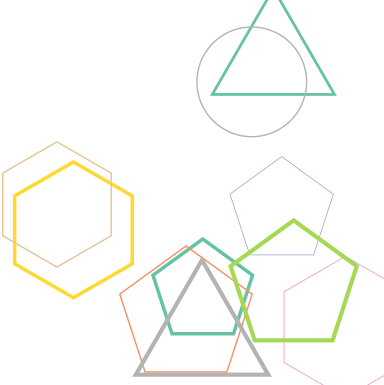[{"shape": "triangle", "thickness": 2, "radius": 0.92, "center": [0.71, 0.846]}, {"shape": "pentagon", "thickness": 2.5, "radius": 0.68, "center": [0.527, 0.243]}, {"shape": "pentagon", "thickness": 1, "radius": 0.9, "center": [0.483, 0.18]}, {"shape": "pentagon", "thickness": 0.5, "radius": 0.71, "center": [0.732, 0.452]}, {"shape": "hexagon", "thickness": 0.5, "radius": 0.92, "center": [0.897, 0.15]}, {"shape": "pentagon", "thickness": 3, "radius": 0.86, "center": [0.763, 0.255]}, {"shape": "hexagon", "thickness": 2.5, "radius": 0.88, "center": [0.191, 0.403]}, {"shape": "hexagon", "thickness": 1, "radius": 0.81, "center": [0.148, 0.469]}, {"shape": "triangle", "thickness": 3, "radius": 0.99, "center": [0.525, 0.126]}, {"shape": "circle", "thickness": 1, "radius": 0.71, "center": [0.654, 0.787]}]